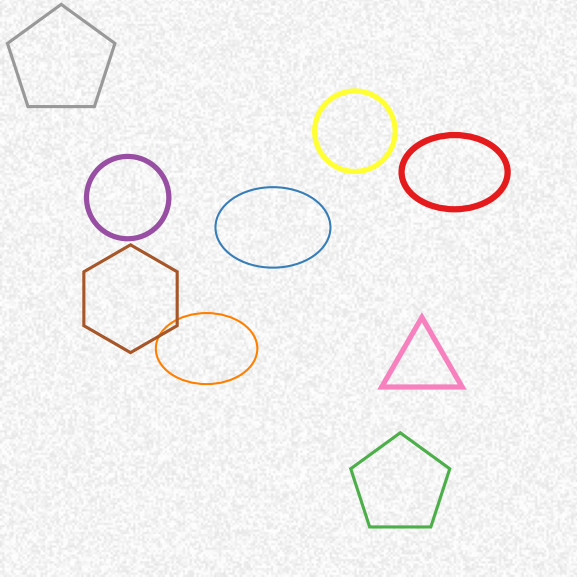[{"shape": "oval", "thickness": 3, "radius": 0.46, "center": [0.787, 0.701]}, {"shape": "oval", "thickness": 1, "radius": 0.5, "center": [0.473, 0.605]}, {"shape": "pentagon", "thickness": 1.5, "radius": 0.45, "center": [0.693, 0.16]}, {"shape": "circle", "thickness": 2.5, "radius": 0.36, "center": [0.221, 0.657]}, {"shape": "oval", "thickness": 1, "radius": 0.44, "center": [0.358, 0.396]}, {"shape": "circle", "thickness": 2.5, "radius": 0.35, "center": [0.615, 0.772]}, {"shape": "hexagon", "thickness": 1.5, "radius": 0.47, "center": [0.226, 0.482]}, {"shape": "triangle", "thickness": 2.5, "radius": 0.4, "center": [0.731, 0.369]}, {"shape": "pentagon", "thickness": 1.5, "radius": 0.49, "center": [0.106, 0.894]}]